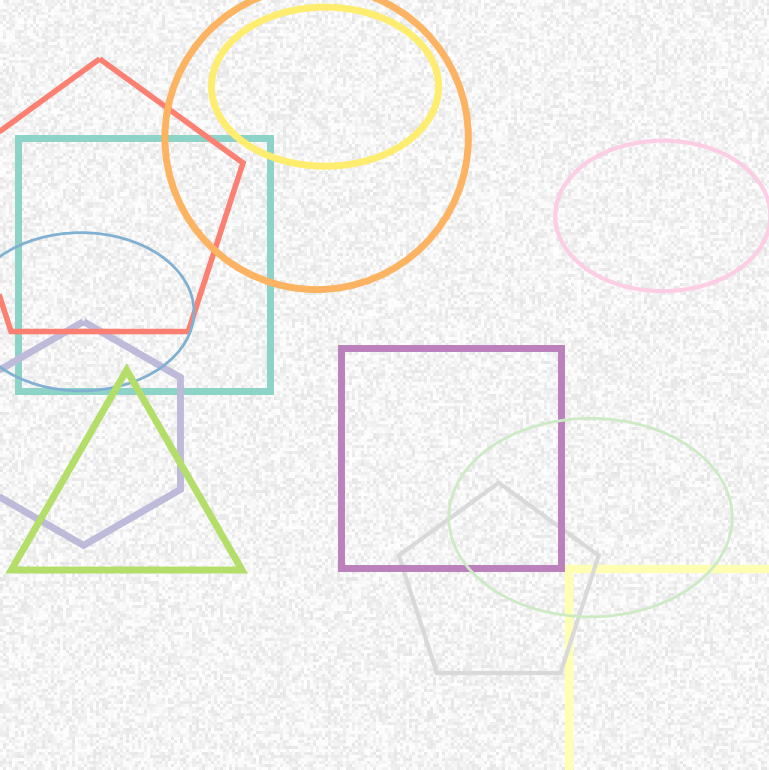[{"shape": "square", "thickness": 2.5, "radius": 0.82, "center": [0.187, 0.656]}, {"shape": "square", "thickness": 3, "radius": 0.79, "center": [0.897, 0.103]}, {"shape": "hexagon", "thickness": 2.5, "radius": 0.73, "center": [0.109, 0.437]}, {"shape": "pentagon", "thickness": 2, "radius": 0.98, "center": [0.129, 0.728]}, {"shape": "oval", "thickness": 1, "radius": 0.73, "center": [0.105, 0.595]}, {"shape": "circle", "thickness": 2.5, "radius": 0.99, "center": [0.411, 0.821]}, {"shape": "triangle", "thickness": 2.5, "radius": 0.87, "center": [0.164, 0.346]}, {"shape": "oval", "thickness": 1.5, "radius": 0.7, "center": [0.861, 0.72]}, {"shape": "pentagon", "thickness": 1.5, "radius": 0.68, "center": [0.648, 0.236]}, {"shape": "square", "thickness": 2.5, "radius": 0.72, "center": [0.586, 0.405]}, {"shape": "oval", "thickness": 1, "radius": 0.92, "center": [0.767, 0.328]}, {"shape": "oval", "thickness": 2.5, "radius": 0.74, "center": [0.422, 0.887]}]